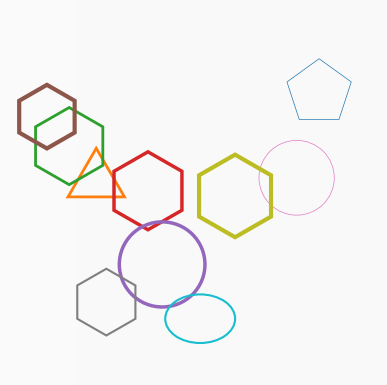[{"shape": "pentagon", "thickness": 0.5, "radius": 0.44, "center": [0.824, 0.76]}, {"shape": "triangle", "thickness": 2, "radius": 0.42, "center": [0.248, 0.531]}, {"shape": "hexagon", "thickness": 2, "radius": 0.5, "center": [0.179, 0.621]}, {"shape": "hexagon", "thickness": 2.5, "radius": 0.51, "center": [0.382, 0.504]}, {"shape": "circle", "thickness": 2.5, "radius": 0.55, "center": [0.418, 0.313]}, {"shape": "hexagon", "thickness": 3, "radius": 0.41, "center": [0.121, 0.697]}, {"shape": "circle", "thickness": 0.5, "radius": 0.49, "center": [0.766, 0.538]}, {"shape": "hexagon", "thickness": 1.5, "radius": 0.43, "center": [0.274, 0.215]}, {"shape": "hexagon", "thickness": 3, "radius": 0.54, "center": [0.607, 0.491]}, {"shape": "oval", "thickness": 1.5, "radius": 0.45, "center": [0.517, 0.172]}]